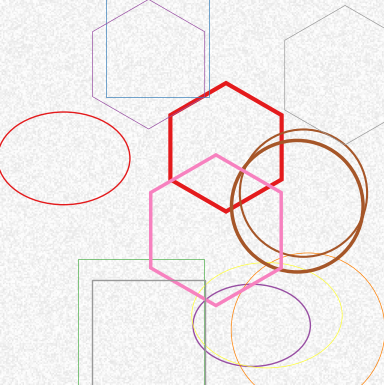[{"shape": "oval", "thickness": 1, "radius": 0.86, "center": [0.166, 0.589]}, {"shape": "hexagon", "thickness": 3, "radius": 0.83, "center": [0.587, 0.617]}, {"shape": "square", "thickness": 0.5, "radius": 0.67, "center": [0.409, 0.882]}, {"shape": "square", "thickness": 0.5, "radius": 0.82, "center": [0.366, 0.162]}, {"shape": "oval", "thickness": 1, "radius": 0.76, "center": [0.654, 0.155]}, {"shape": "hexagon", "thickness": 0.5, "radius": 0.84, "center": [0.386, 0.833]}, {"shape": "circle", "thickness": 0.5, "radius": 1.0, "center": [0.8, 0.143]}, {"shape": "oval", "thickness": 0.5, "radius": 0.98, "center": [0.693, 0.181]}, {"shape": "circle", "thickness": 1.5, "radius": 0.83, "center": [0.788, 0.498]}, {"shape": "circle", "thickness": 2.5, "radius": 0.85, "center": [0.772, 0.464]}, {"shape": "hexagon", "thickness": 2.5, "radius": 0.98, "center": [0.561, 0.402]}, {"shape": "square", "thickness": 1, "radius": 0.73, "center": [0.385, 0.127]}, {"shape": "hexagon", "thickness": 0.5, "radius": 0.91, "center": [0.896, 0.805]}]